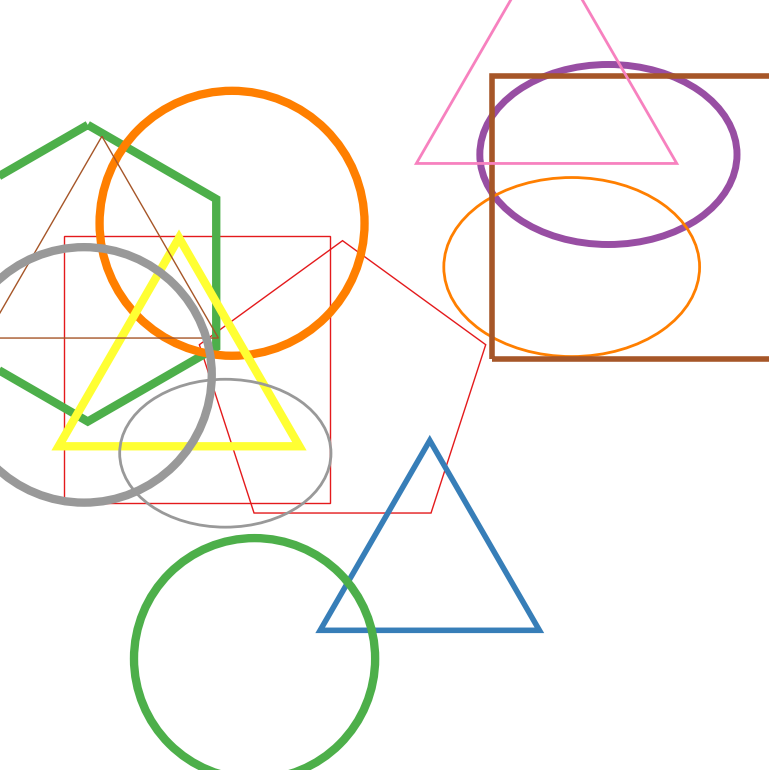[{"shape": "pentagon", "thickness": 0.5, "radius": 0.98, "center": [0.445, 0.492]}, {"shape": "square", "thickness": 0.5, "radius": 0.87, "center": [0.256, 0.52]}, {"shape": "triangle", "thickness": 2, "radius": 0.82, "center": [0.558, 0.264]}, {"shape": "hexagon", "thickness": 3, "radius": 0.96, "center": [0.114, 0.645]}, {"shape": "circle", "thickness": 3, "radius": 0.78, "center": [0.331, 0.145]}, {"shape": "oval", "thickness": 2.5, "radius": 0.83, "center": [0.79, 0.799]}, {"shape": "circle", "thickness": 3, "radius": 0.86, "center": [0.301, 0.71]}, {"shape": "oval", "thickness": 1, "radius": 0.83, "center": [0.742, 0.653]}, {"shape": "triangle", "thickness": 3, "radius": 0.9, "center": [0.232, 0.511]}, {"shape": "square", "thickness": 2, "radius": 0.92, "center": [0.822, 0.718]}, {"shape": "triangle", "thickness": 0.5, "radius": 0.87, "center": [0.132, 0.648]}, {"shape": "triangle", "thickness": 1, "radius": 0.98, "center": [0.71, 0.885]}, {"shape": "oval", "thickness": 1, "radius": 0.69, "center": [0.293, 0.411]}, {"shape": "circle", "thickness": 3, "radius": 0.83, "center": [0.109, 0.513]}]